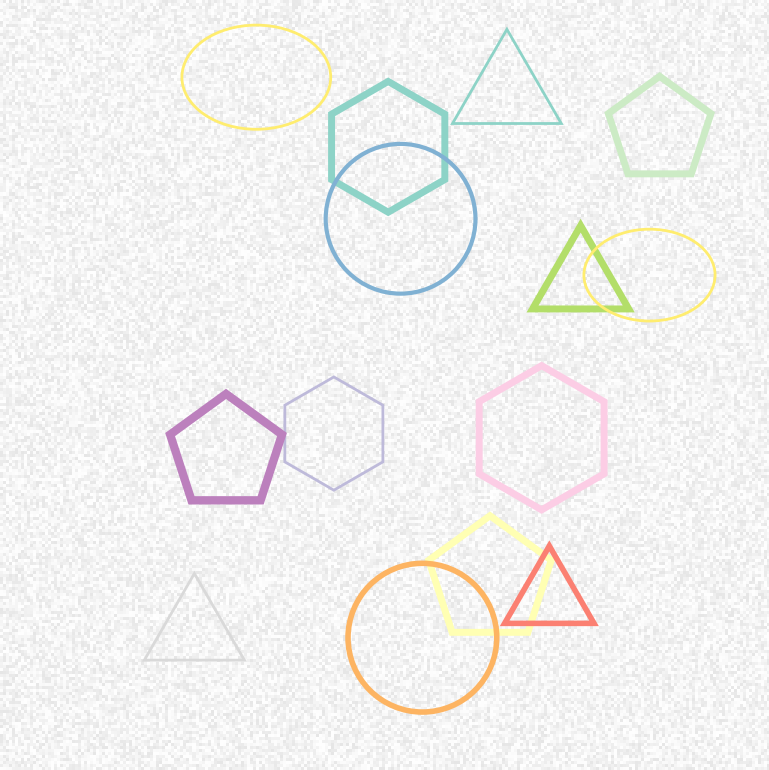[{"shape": "hexagon", "thickness": 2.5, "radius": 0.42, "center": [0.504, 0.809]}, {"shape": "triangle", "thickness": 1, "radius": 0.41, "center": [0.658, 0.88]}, {"shape": "pentagon", "thickness": 2.5, "radius": 0.42, "center": [0.636, 0.247]}, {"shape": "hexagon", "thickness": 1, "radius": 0.37, "center": [0.434, 0.437]}, {"shape": "triangle", "thickness": 2, "radius": 0.34, "center": [0.713, 0.224]}, {"shape": "circle", "thickness": 1.5, "radius": 0.49, "center": [0.52, 0.716]}, {"shape": "circle", "thickness": 2, "radius": 0.48, "center": [0.549, 0.172]}, {"shape": "triangle", "thickness": 2.5, "radius": 0.36, "center": [0.754, 0.635]}, {"shape": "hexagon", "thickness": 2.5, "radius": 0.47, "center": [0.703, 0.432]}, {"shape": "triangle", "thickness": 1, "radius": 0.38, "center": [0.252, 0.18]}, {"shape": "pentagon", "thickness": 3, "radius": 0.38, "center": [0.294, 0.412]}, {"shape": "pentagon", "thickness": 2.5, "radius": 0.35, "center": [0.857, 0.831]}, {"shape": "oval", "thickness": 1, "radius": 0.48, "center": [0.333, 0.9]}, {"shape": "oval", "thickness": 1, "radius": 0.43, "center": [0.844, 0.643]}]